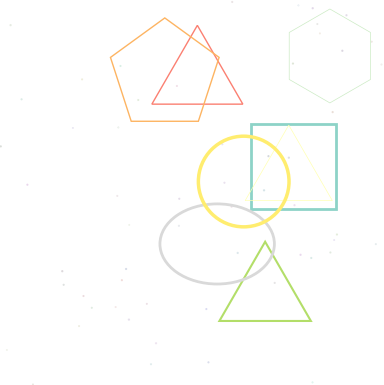[{"shape": "square", "thickness": 2, "radius": 0.55, "center": [0.762, 0.567]}, {"shape": "triangle", "thickness": 0.5, "radius": 0.65, "center": [0.75, 0.544]}, {"shape": "triangle", "thickness": 1, "radius": 0.68, "center": [0.513, 0.798]}, {"shape": "pentagon", "thickness": 1, "radius": 0.74, "center": [0.428, 0.805]}, {"shape": "triangle", "thickness": 1.5, "radius": 0.69, "center": [0.689, 0.235]}, {"shape": "oval", "thickness": 2, "radius": 0.74, "center": [0.564, 0.366]}, {"shape": "hexagon", "thickness": 0.5, "radius": 0.61, "center": [0.857, 0.855]}, {"shape": "circle", "thickness": 2.5, "radius": 0.59, "center": [0.633, 0.529]}]